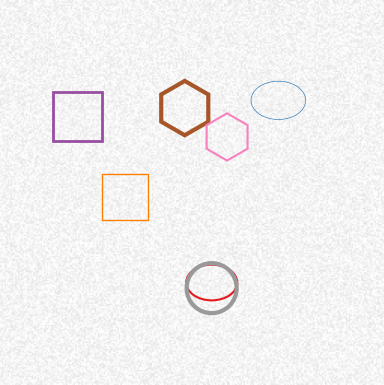[{"shape": "oval", "thickness": 1.5, "radius": 0.33, "center": [0.55, 0.266]}, {"shape": "oval", "thickness": 0.5, "radius": 0.36, "center": [0.723, 0.739]}, {"shape": "square", "thickness": 2, "radius": 0.32, "center": [0.201, 0.697]}, {"shape": "square", "thickness": 1, "radius": 0.3, "center": [0.324, 0.488]}, {"shape": "hexagon", "thickness": 3, "radius": 0.35, "center": [0.48, 0.719]}, {"shape": "hexagon", "thickness": 1.5, "radius": 0.31, "center": [0.59, 0.644]}, {"shape": "circle", "thickness": 3, "radius": 0.32, "center": [0.55, 0.252]}]